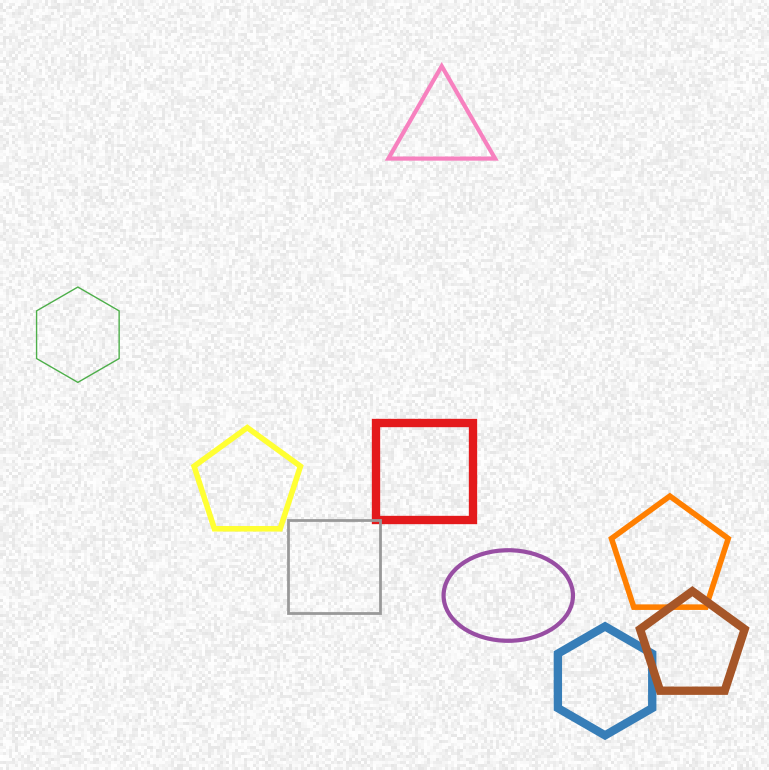[{"shape": "square", "thickness": 3, "radius": 0.32, "center": [0.551, 0.388]}, {"shape": "hexagon", "thickness": 3, "radius": 0.35, "center": [0.786, 0.116]}, {"shape": "hexagon", "thickness": 0.5, "radius": 0.31, "center": [0.101, 0.565]}, {"shape": "oval", "thickness": 1.5, "radius": 0.42, "center": [0.66, 0.227]}, {"shape": "pentagon", "thickness": 2, "radius": 0.4, "center": [0.87, 0.276]}, {"shape": "pentagon", "thickness": 2, "radius": 0.36, "center": [0.321, 0.372]}, {"shape": "pentagon", "thickness": 3, "radius": 0.36, "center": [0.899, 0.161]}, {"shape": "triangle", "thickness": 1.5, "radius": 0.4, "center": [0.574, 0.834]}, {"shape": "square", "thickness": 1, "radius": 0.3, "center": [0.434, 0.264]}]